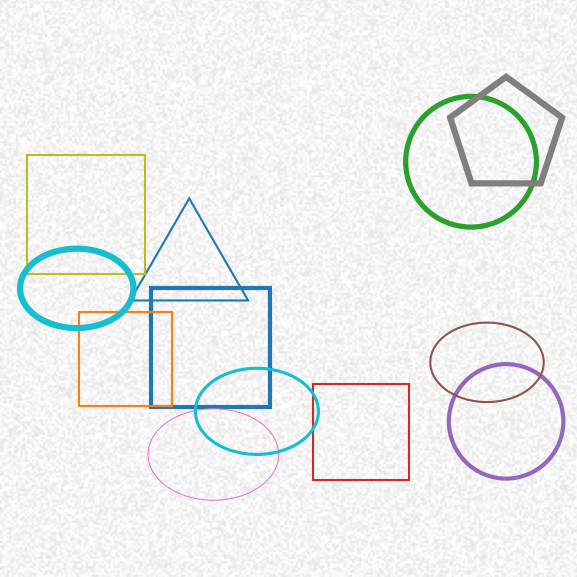[{"shape": "triangle", "thickness": 1, "radius": 0.59, "center": [0.328, 0.538]}, {"shape": "square", "thickness": 2, "radius": 0.52, "center": [0.364, 0.398]}, {"shape": "square", "thickness": 1, "radius": 0.4, "center": [0.217, 0.377]}, {"shape": "circle", "thickness": 2.5, "radius": 0.57, "center": [0.816, 0.719]}, {"shape": "square", "thickness": 1, "radius": 0.41, "center": [0.625, 0.251]}, {"shape": "circle", "thickness": 2, "radius": 0.5, "center": [0.876, 0.269]}, {"shape": "oval", "thickness": 1, "radius": 0.49, "center": [0.843, 0.372]}, {"shape": "oval", "thickness": 0.5, "radius": 0.57, "center": [0.369, 0.212]}, {"shape": "pentagon", "thickness": 3, "radius": 0.51, "center": [0.876, 0.764]}, {"shape": "square", "thickness": 1, "radius": 0.51, "center": [0.149, 0.628]}, {"shape": "oval", "thickness": 1.5, "radius": 0.53, "center": [0.445, 0.287]}, {"shape": "oval", "thickness": 3, "radius": 0.49, "center": [0.133, 0.5]}]